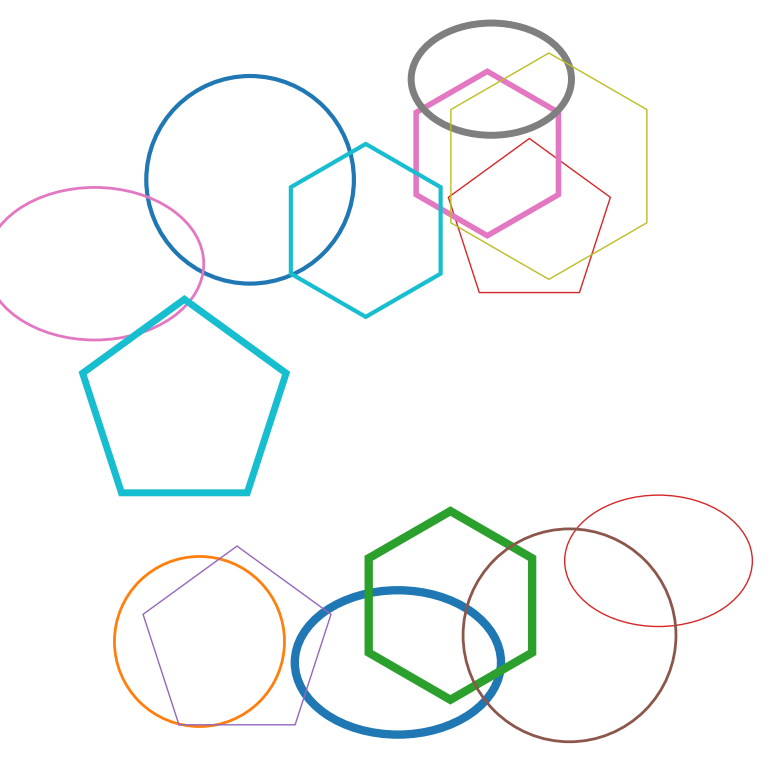[{"shape": "circle", "thickness": 1.5, "radius": 0.67, "center": [0.325, 0.766]}, {"shape": "oval", "thickness": 3, "radius": 0.67, "center": [0.517, 0.14]}, {"shape": "circle", "thickness": 1, "radius": 0.55, "center": [0.259, 0.167]}, {"shape": "hexagon", "thickness": 3, "radius": 0.61, "center": [0.585, 0.214]}, {"shape": "pentagon", "thickness": 0.5, "radius": 0.55, "center": [0.687, 0.71]}, {"shape": "oval", "thickness": 0.5, "radius": 0.61, "center": [0.855, 0.272]}, {"shape": "pentagon", "thickness": 0.5, "radius": 0.64, "center": [0.308, 0.163]}, {"shape": "circle", "thickness": 1, "radius": 0.69, "center": [0.74, 0.175]}, {"shape": "oval", "thickness": 1, "radius": 0.71, "center": [0.123, 0.658]}, {"shape": "hexagon", "thickness": 2, "radius": 0.53, "center": [0.633, 0.801]}, {"shape": "oval", "thickness": 2.5, "radius": 0.52, "center": [0.638, 0.897]}, {"shape": "hexagon", "thickness": 0.5, "radius": 0.73, "center": [0.713, 0.784]}, {"shape": "pentagon", "thickness": 2.5, "radius": 0.69, "center": [0.239, 0.472]}, {"shape": "hexagon", "thickness": 1.5, "radius": 0.56, "center": [0.475, 0.701]}]